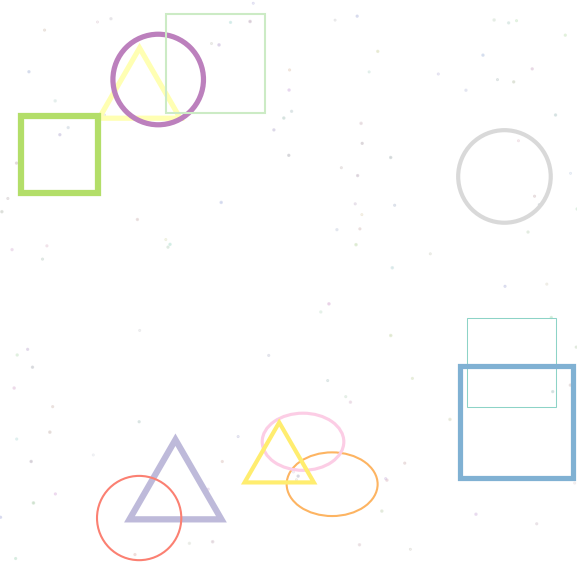[{"shape": "square", "thickness": 0.5, "radius": 0.38, "center": [0.886, 0.371]}, {"shape": "triangle", "thickness": 2.5, "radius": 0.41, "center": [0.242, 0.835]}, {"shape": "triangle", "thickness": 3, "radius": 0.46, "center": [0.304, 0.146]}, {"shape": "circle", "thickness": 1, "radius": 0.36, "center": [0.241, 0.102]}, {"shape": "square", "thickness": 2.5, "radius": 0.49, "center": [0.894, 0.269]}, {"shape": "oval", "thickness": 1, "radius": 0.39, "center": [0.575, 0.161]}, {"shape": "square", "thickness": 3, "radius": 0.33, "center": [0.103, 0.731]}, {"shape": "oval", "thickness": 1.5, "radius": 0.35, "center": [0.525, 0.234]}, {"shape": "circle", "thickness": 2, "radius": 0.4, "center": [0.874, 0.694]}, {"shape": "circle", "thickness": 2.5, "radius": 0.39, "center": [0.274, 0.861]}, {"shape": "square", "thickness": 1, "radius": 0.43, "center": [0.374, 0.89]}, {"shape": "triangle", "thickness": 2, "radius": 0.35, "center": [0.483, 0.198]}]